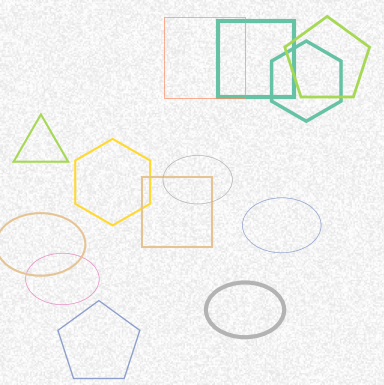[{"shape": "hexagon", "thickness": 2.5, "radius": 0.52, "center": [0.796, 0.789]}, {"shape": "square", "thickness": 3, "radius": 0.49, "center": [0.666, 0.846]}, {"shape": "square", "thickness": 0.5, "radius": 0.52, "center": [0.53, 0.851]}, {"shape": "pentagon", "thickness": 1, "radius": 0.56, "center": [0.257, 0.107]}, {"shape": "oval", "thickness": 0.5, "radius": 0.51, "center": [0.732, 0.415]}, {"shape": "oval", "thickness": 0.5, "radius": 0.48, "center": [0.162, 0.275]}, {"shape": "pentagon", "thickness": 2, "radius": 0.58, "center": [0.85, 0.842]}, {"shape": "triangle", "thickness": 1.5, "radius": 0.41, "center": [0.106, 0.621]}, {"shape": "hexagon", "thickness": 1.5, "radius": 0.56, "center": [0.293, 0.527]}, {"shape": "oval", "thickness": 1.5, "radius": 0.58, "center": [0.106, 0.365]}, {"shape": "square", "thickness": 1.5, "radius": 0.45, "center": [0.46, 0.448]}, {"shape": "oval", "thickness": 3, "radius": 0.51, "center": [0.637, 0.195]}, {"shape": "oval", "thickness": 0.5, "radius": 0.45, "center": [0.513, 0.533]}]